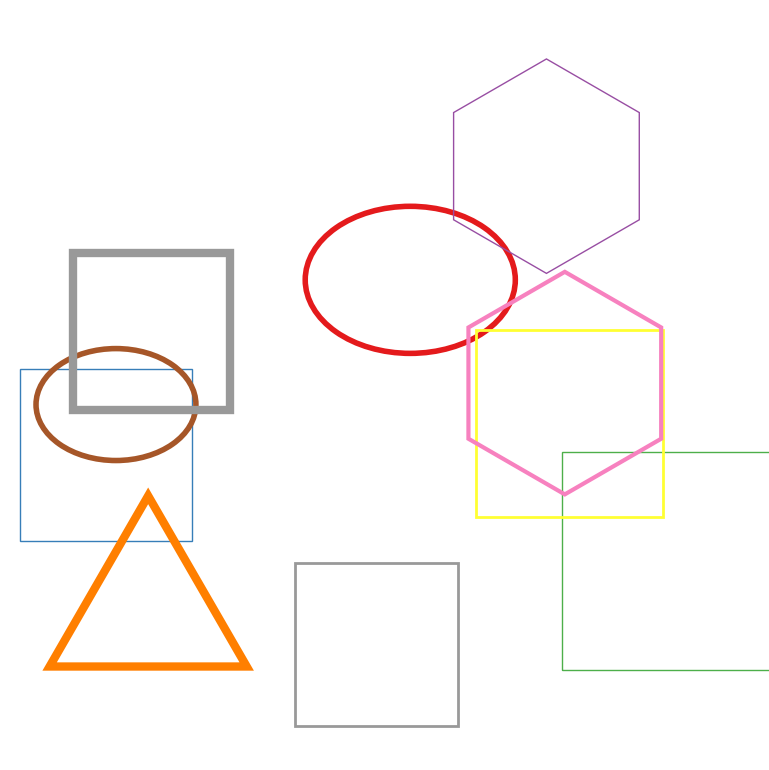[{"shape": "oval", "thickness": 2, "radius": 0.68, "center": [0.533, 0.637]}, {"shape": "square", "thickness": 0.5, "radius": 0.56, "center": [0.138, 0.409]}, {"shape": "square", "thickness": 0.5, "radius": 0.71, "center": [0.871, 0.271]}, {"shape": "hexagon", "thickness": 0.5, "radius": 0.7, "center": [0.71, 0.784]}, {"shape": "triangle", "thickness": 3, "radius": 0.74, "center": [0.192, 0.208]}, {"shape": "square", "thickness": 1, "radius": 0.61, "center": [0.74, 0.45]}, {"shape": "oval", "thickness": 2, "radius": 0.52, "center": [0.151, 0.475]}, {"shape": "hexagon", "thickness": 1.5, "radius": 0.72, "center": [0.734, 0.502]}, {"shape": "square", "thickness": 1, "radius": 0.53, "center": [0.489, 0.163]}, {"shape": "square", "thickness": 3, "radius": 0.51, "center": [0.196, 0.569]}]